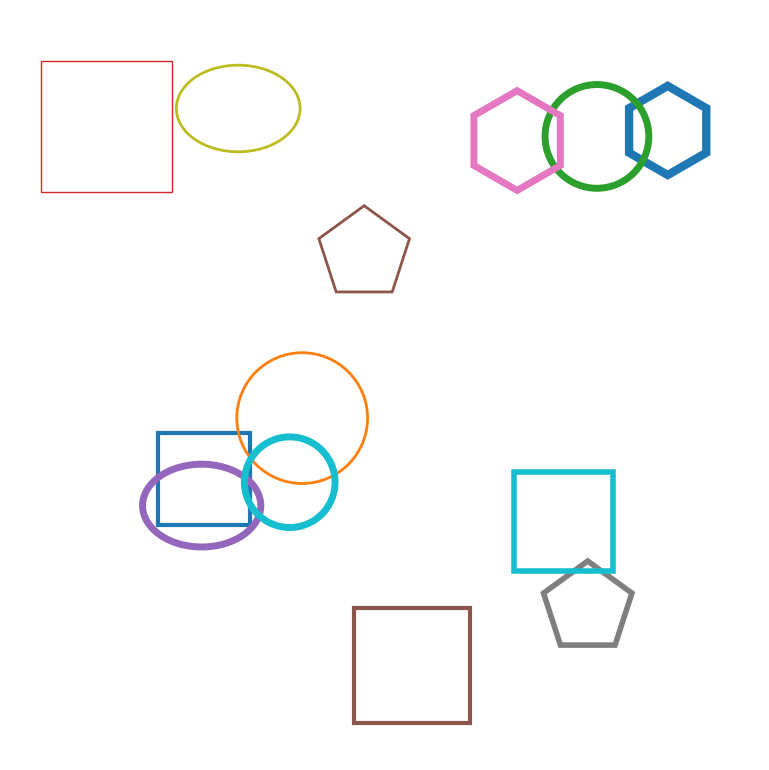[{"shape": "square", "thickness": 1.5, "radius": 0.3, "center": [0.265, 0.378]}, {"shape": "hexagon", "thickness": 3, "radius": 0.29, "center": [0.867, 0.831]}, {"shape": "circle", "thickness": 1, "radius": 0.42, "center": [0.392, 0.457]}, {"shape": "circle", "thickness": 2.5, "radius": 0.34, "center": [0.775, 0.823]}, {"shape": "square", "thickness": 0.5, "radius": 0.43, "center": [0.138, 0.836]}, {"shape": "oval", "thickness": 2.5, "radius": 0.38, "center": [0.262, 0.343]}, {"shape": "square", "thickness": 1.5, "radius": 0.37, "center": [0.535, 0.135]}, {"shape": "pentagon", "thickness": 1, "radius": 0.31, "center": [0.473, 0.671]}, {"shape": "hexagon", "thickness": 2.5, "radius": 0.32, "center": [0.672, 0.817]}, {"shape": "pentagon", "thickness": 2, "radius": 0.3, "center": [0.763, 0.211]}, {"shape": "oval", "thickness": 1, "radius": 0.4, "center": [0.309, 0.859]}, {"shape": "square", "thickness": 2, "radius": 0.32, "center": [0.732, 0.323]}, {"shape": "circle", "thickness": 2.5, "radius": 0.29, "center": [0.376, 0.374]}]